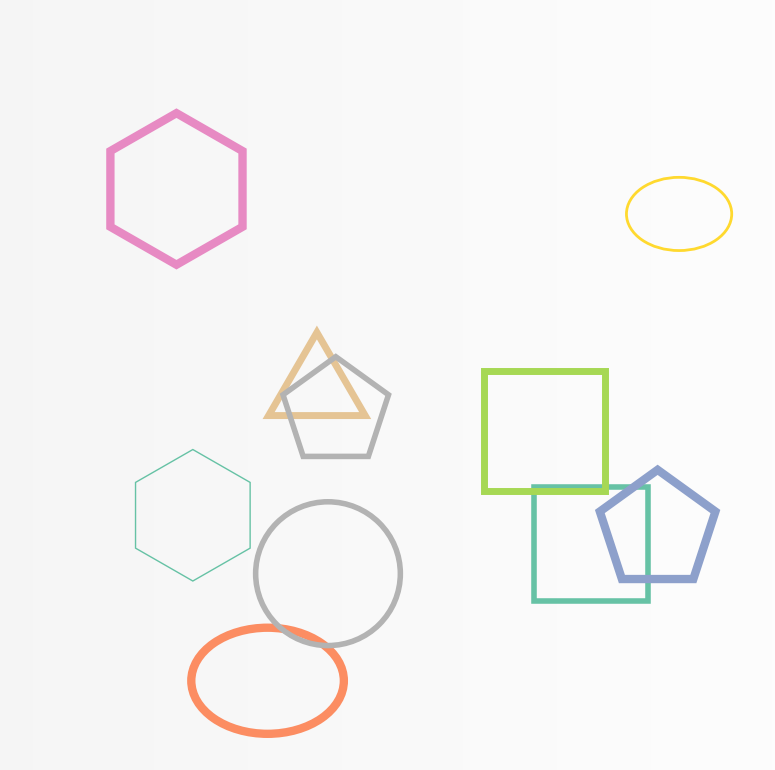[{"shape": "hexagon", "thickness": 0.5, "radius": 0.43, "center": [0.249, 0.331]}, {"shape": "square", "thickness": 2, "radius": 0.37, "center": [0.763, 0.294]}, {"shape": "oval", "thickness": 3, "radius": 0.49, "center": [0.345, 0.116]}, {"shape": "pentagon", "thickness": 3, "radius": 0.39, "center": [0.849, 0.311]}, {"shape": "hexagon", "thickness": 3, "radius": 0.49, "center": [0.228, 0.755]}, {"shape": "square", "thickness": 2.5, "radius": 0.39, "center": [0.703, 0.44]}, {"shape": "oval", "thickness": 1, "radius": 0.34, "center": [0.876, 0.722]}, {"shape": "triangle", "thickness": 2.5, "radius": 0.36, "center": [0.409, 0.496]}, {"shape": "circle", "thickness": 2, "radius": 0.47, "center": [0.423, 0.255]}, {"shape": "pentagon", "thickness": 2, "radius": 0.36, "center": [0.433, 0.465]}]